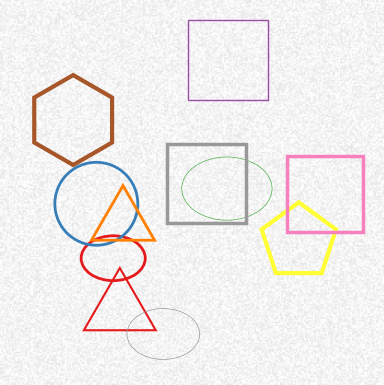[{"shape": "oval", "thickness": 2, "radius": 0.42, "center": [0.294, 0.329]}, {"shape": "triangle", "thickness": 1.5, "radius": 0.54, "center": [0.311, 0.196]}, {"shape": "circle", "thickness": 2, "radius": 0.54, "center": [0.25, 0.471]}, {"shape": "oval", "thickness": 0.5, "radius": 0.59, "center": [0.589, 0.51]}, {"shape": "square", "thickness": 1, "radius": 0.52, "center": [0.592, 0.844]}, {"shape": "triangle", "thickness": 2, "radius": 0.47, "center": [0.319, 0.423]}, {"shape": "pentagon", "thickness": 3, "radius": 0.51, "center": [0.776, 0.373]}, {"shape": "hexagon", "thickness": 3, "radius": 0.58, "center": [0.19, 0.688]}, {"shape": "square", "thickness": 2.5, "radius": 0.5, "center": [0.844, 0.496]}, {"shape": "square", "thickness": 2.5, "radius": 0.51, "center": [0.536, 0.525]}, {"shape": "oval", "thickness": 0.5, "radius": 0.47, "center": [0.424, 0.132]}]